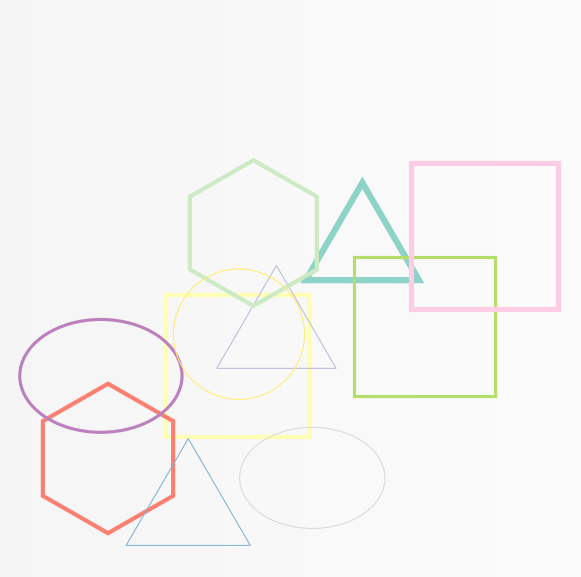[{"shape": "triangle", "thickness": 3, "radius": 0.56, "center": [0.623, 0.57]}, {"shape": "square", "thickness": 2, "radius": 0.62, "center": [0.409, 0.365]}, {"shape": "triangle", "thickness": 0.5, "radius": 0.59, "center": [0.476, 0.421]}, {"shape": "hexagon", "thickness": 2, "radius": 0.65, "center": [0.186, 0.205]}, {"shape": "triangle", "thickness": 0.5, "radius": 0.62, "center": [0.324, 0.116]}, {"shape": "square", "thickness": 1.5, "radius": 0.6, "center": [0.731, 0.434]}, {"shape": "square", "thickness": 2.5, "radius": 0.63, "center": [0.834, 0.59]}, {"shape": "oval", "thickness": 0.5, "radius": 0.63, "center": [0.537, 0.172]}, {"shape": "oval", "thickness": 1.5, "radius": 0.7, "center": [0.174, 0.348]}, {"shape": "hexagon", "thickness": 2, "radius": 0.63, "center": [0.436, 0.596]}, {"shape": "circle", "thickness": 0.5, "radius": 0.56, "center": [0.411, 0.42]}]